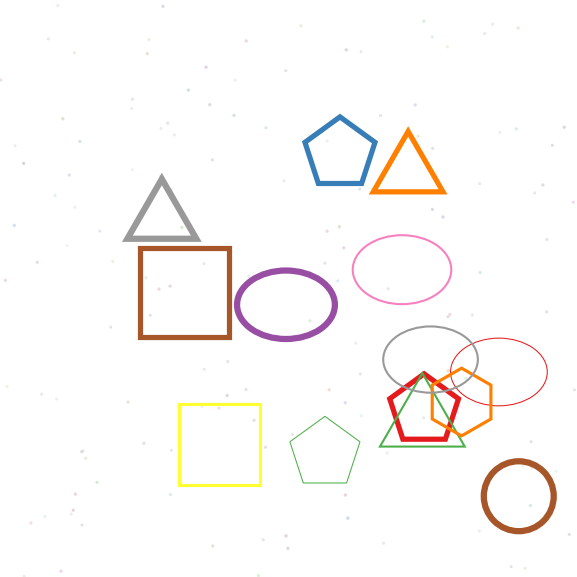[{"shape": "pentagon", "thickness": 2.5, "radius": 0.31, "center": [0.734, 0.289]}, {"shape": "oval", "thickness": 0.5, "radius": 0.42, "center": [0.864, 0.355]}, {"shape": "pentagon", "thickness": 2.5, "radius": 0.32, "center": [0.589, 0.733]}, {"shape": "pentagon", "thickness": 0.5, "radius": 0.32, "center": [0.563, 0.214]}, {"shape": "triangle", "thickness": 1, "radius": 0.42, "center": [0.731, 0.268]}, {"shape": "oval", "thickness": 3, "radius": 0.42, "center": [0.495, 0.471]}, {"shape": "triangle", "thickness": 2.5, "radius": 0.35, "center": [0.707, 0.702]}, {"shape": "hexagon", "thickness": 1.5, "radius": 0.29, "center": [0.799, 0.303]}, {"shape": "square", "thickness": 1.5, "radius": 0.35, "center": [0.381, 0.229]}, {"shape": "square", "thickness": 2.5, "radius": 0.38, "center": [0.319, 0.493]}, {"shape": "circle", "thickness": 3, "radius": 0.3, "center": [0.898, 0.14]}, {"shape": "oval", "thickness": 1, "radius": 0.43, "center": [0.696, 0.532]}, {"shape": "triangle", "thickness": 3, "radius": 0.34, "center": [0.28, 0.62]}, {"shape": "oval", "thickness": 1, "radius": 0.41, "center": [0.746, 0.377]}]